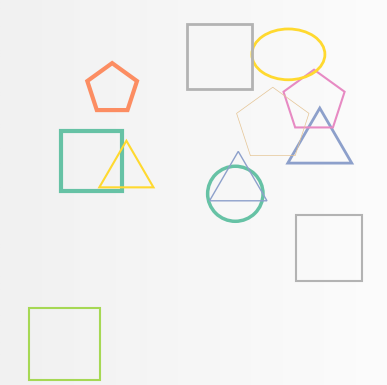[{"shape": "circle", "thickness": 2.5, "radius": 0.36, "center": [0.607, 0.497]}, {"shape": "square", "thickness": 3, "radius": 0.39, "center": [0.235, 0.582]}, {"shape": "pentagon", "thickness": 3, "radius": 0.34, "center": [0.289, 0.769]}, {"shape": "triangle", "thickness": 2, "radius": 0.48, "center": [0.825, 0.624]}, {"shape": "triangle", "thickness": 1, "radius": 0.43, "center": [0.615, 0.521]}, {"shape": "pentagon", "thickness": 1.5, "radius": 0.41, "center": [0.81, 0.736]}, {"shape": "square", "thickness": 1.5, "radius": 0.46, "center": [0.166, 0.106]}, {"shape": "oval", "thickness": 2, "radius": 0.47, "center": [0.744, 0.859]}, {"shape": "triangle", "thickness": 1.5, "radius": 0.4, "center": [0.326, 0.554]}, {"shape": "pentagon", "thickness": 0.5, "radius": 0.49, "center": [0.704, 0.675]}, {"shape": "square", "thickness": 1.5, "radius": 0.43, "center": [0.849, 0.356]}, {"shape": "square", "thickness": 2, "radius": 0.42, "center": [0.566, 0.853]}]